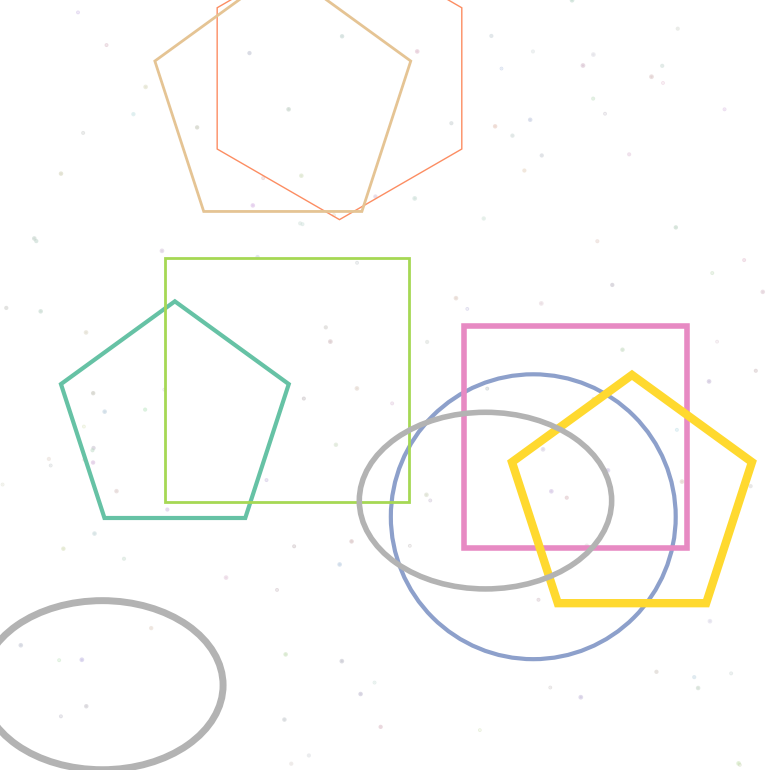[{"shape": "pentagon", "thickness": 1.5, "radius": 0.78, "center": [0.227, 0.453]}, {"shape": "hexagon", "thickness": 0.5, "radius": 0.92, "center": [0.441, 0.898]}, {"shape": "circle", "thickness": 1.5, "radius": 0.92, "center": [0.693, 0.329]}, {"shape": "square", "thickness": 2, "radius": 0.72, "center": [0.748, 0.432]}, {"shape": "square", "thickness": 1, "radius": 0.79, "center": [0.373, 0.506]}, {"shape": "pentagon", "thickness": 3, "radius": 0.82, "center": [0.821, 0.349]}, {"shape": "pentagon", "thickness": 1, "radius": 0.87, "center": [0.367, 0.867]}, {"shape": "oval", "thickness": 2.5, "radius": 0.78, "center": [0.133, 0.11]}, {"shape": "oval", "thickness": 2, "radius": 0.82, "center": [0.63, 0.35]}]